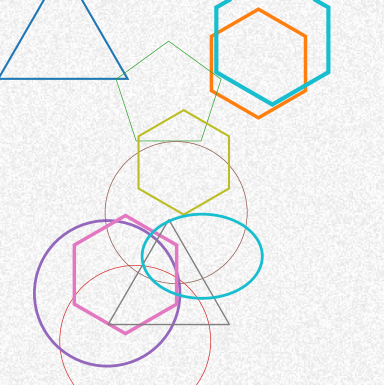[{"shape": "triangle", "thickness": 1.5, "radius": 0.97, "center": [0.164, 0.892]}, {"shape": "hexagon", "thickness": 2.5, "radius": 0.71, "center": [0.671, 0.835]}, {"shape": "pentagon", "thickness": 0.5, "radius": 0.72, "center": [0.438, 0.75]}, {"shape": "circle", "thickness": 0.5, "radius": 0.98, "center": [0.351, 0.115]}, {"shape": "circle", "thickness": 2, "radius": 0.95, "center": [0.278, 0.238]}, {"shape": "circle", "thickness": 0.5, "radius": 0.92, "center": [0.458, 0.448]}, {"shape": "hexagon", "thickness": 2.5, "radius": 0.77, "center": [0.326, 0.287]}, {"shape": "triangle", "thickness": 1, "radius": 0.91, "center": [0.438, 0.248]}, {"shape": "hexagon", "thickness": 1.5, "radius": 0.68, "center": [0.477, 0.578]}, {"shape": "hexagon", "thickness": 3, "radius": 0.84, "center": [0.707, 0.897]}, {"shape": "oval", "thickness": 2, "radius": 0.78, "center": [0.525, 0.334]}]